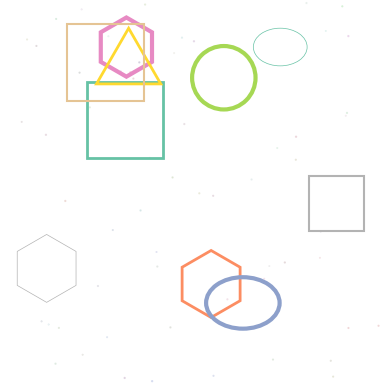[{"shape": "square", "thickness": 2, "radius": 0.49, "center": [0.325, 0.687]}, {"shape": "oval", "thickness": 0.5, "radius": 0.35, "center": [0.728, 0.878]}, {"shape": "hexagon", "thickness": 2, "radius": 0.43, "center": [0.548, 0.262]}, {"shape": "oval", "thickness": 3, "radius": 0.48, "center": [0.631, 0.213]}, {"shape": "hexagon", "thickness": 3, "radius": 0.38, "center": [0.328, 0.878]}, {"shape": "circle", "thickness": 3, "radius": 0.41, "center": [0.581, 0.798]}, {"shape": "triangle", "thickness": 2, "radius": 0.48, "center": [0.334, 0.83]}, {"shape": "square", "thickness": 1.5, "radius": 0.5, "center": [0.274, 0.838]}, {"shape": "hexagon", "thickness": 0.5, "radius": 0.44, "center": [0.121, 0.303]}, {"shape": "square", "thickness": 1.5, "radius": 0.36, "center": [0.874, 0.471]}]